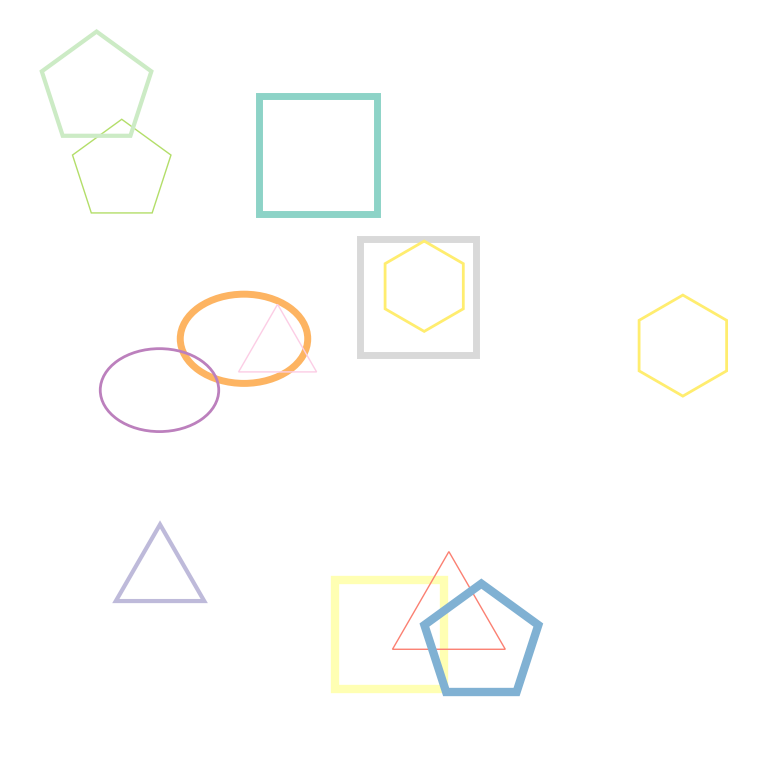[{"shape": "square", "thickness": 2.5, "radius": 0.38, "center": [0.413, 0.798]}, {"shape": "square", "thickness": 3, "radius": 0.35, "center": [0.506, 0.176]}, {"shape": "triangle", "thickness": 1.5, "radius": 0.33, "center": [0.208, 0.253]}, {"shape": "triangle", "thickness": 0.5, "radius": 0.42, "center": [0.583, 0.199]}, {"shape": "pentagon", "thickness": 3, "radius": 0.39, "center": [0.625, 0.164]}, {"shape": "oval", "thickness": 2.5, "radius": 0.41, "center": [0.317, 0.56]}, {"shape": "pentagon", "thickness": 0.5, "radius": 0.34, "center": [0.158, 0.778]}, {"shape": "triangle", "thickness": 0.5, "radius": 0.29, "center": [0.36, 0.546]}, {"shape": "square", "thickness": 2.5, "radius": 0.38, "center": [0.543, 0.614]}, {"shape": "oval", "thickness": 1, "radius": 0.38, "center": [0.207, 0.493]}, {"shape": "pentagon", "thickness": 1.5, "radius": 0.37, "center": [0.125, 0.884]}, {"shape": "hexagon", "thickness": 1, "radius": 0.33, "center": [0.887, 0.551]}, {"shape": "hexagon", "thickness": 1, "radius": 0.29, "center": [0.551, 0.628]}]